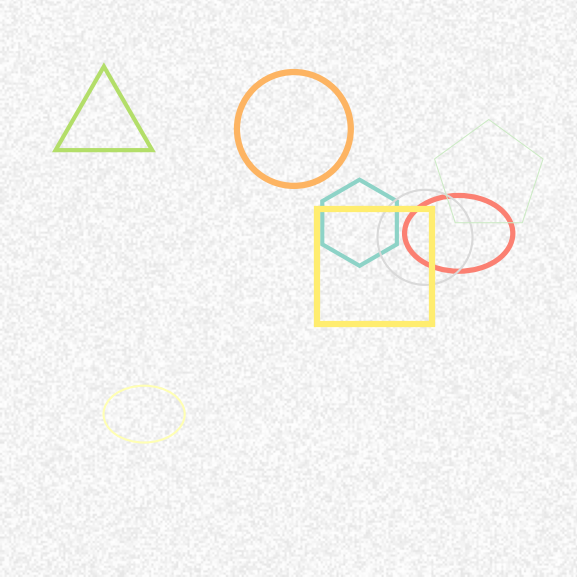[{"shape": "hexagon", "thickness": 2, "radius": 0.37, "center": [0.623, 0.613]}, {"shape": "oval", "thickness": 1, "radius": 0.35, "center": [0.25, 0.282]}, {"shape": "oval", "thickness": 2.5, "radius": 0.47, "center": [0.794, 0.595]}, {"shape": "circle", "thickness": 3, "radius": 0.49, "center": [0.509, 0.776]}, {"shape": "triangle", "thickness": 2, "radius": 0.48, "center": [0.18, 0.787]}, {"shape": "circle", "thickness": 1, "radius": 0.41, "center": [0.736, 0.588]}, {"shape": "pentagon", "thickness": 0.5, "radius": 0.49, "center": [0.846, 0.693]}, {"shape": "square", "thickness": 3, "radius": 0.5, "center": [0.649, 0.538]}]